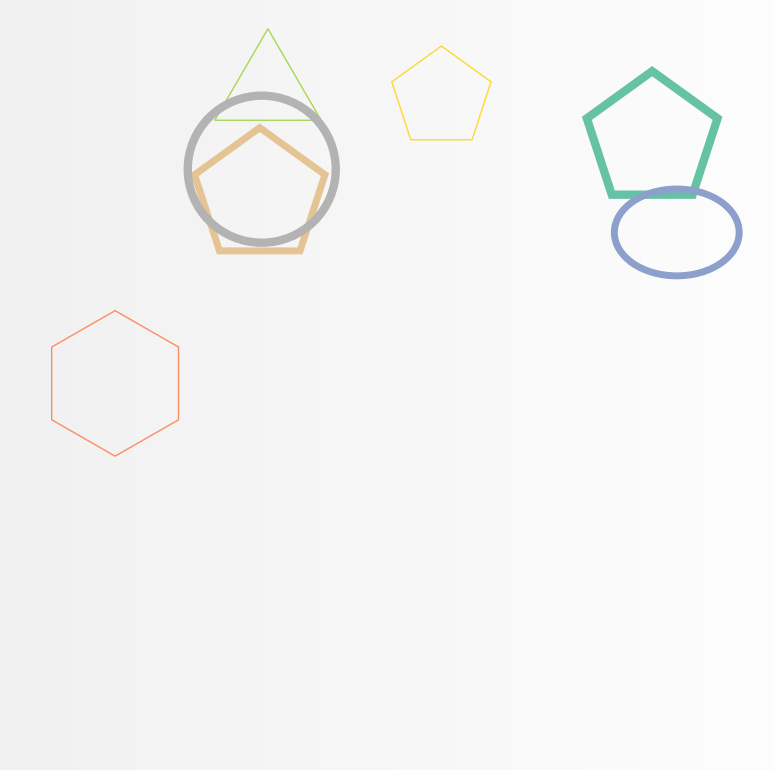[{"shape": "pentagon", "thickness": 3, "radius": 0.44, "center": [0.842, 0.819]}, {"shape": "hexagon", "thickness": 0.5, "radius": 0.47, "center": [0.149, 0.502]}, {"shape": "oval", "thickness": 2.5, "radius": 0.4, "center": [0.873, 0.698]}, {"shape": "triangle", "thickness": 0.5, "radius": 0.4, "center": [0.346, 0.883]}, {"shape": "pentagon", "thickness": 0.5, "radius": 0.34, "center": [0.57, 0.873]}, {"shape": "pentagon", "thickness": 2.5, "radius": 0.44, "center": [0.335, 0.746]}, {"shape": "circle", "thickness": 3, "radius": 0.48, "center": [0.338, 0.78]}]